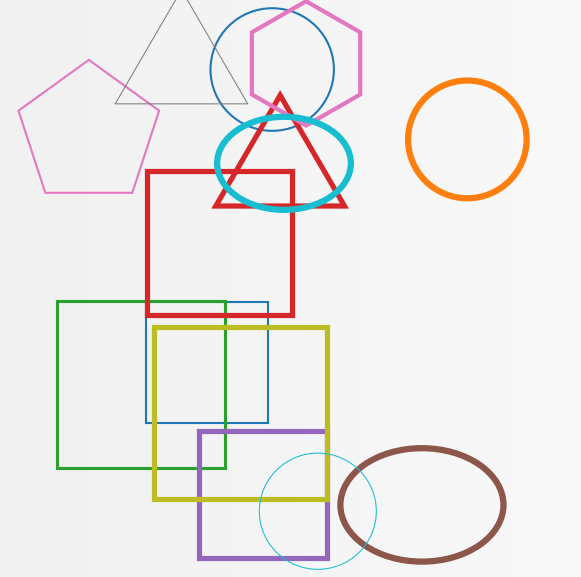[{"shape": "circle", "thickness": 1, "radius": 0.53, "center": [0.468, 0.879]}, {"shape": "square", "thickness": 1, "radius": 0.52, "center": [0.356, 0.372]}, {"shape": "circle", "thickness": 3, "radius": 0.51, "center": [0.804, 0.758]}, {"shape": "square", "thickness": 1.5, "radius": 0.72, "center": [0.243, 0.333]}, {"shape": "square", "thickness": 2.5, "radius": 0.62, "center": [0.377, 0.579]}, {"shape": "triangle", "thickness": 2.5, "radius": 0.64, "center": [0.482, 0.706]}, {"shape": "square", "thickness": 2.5, "radius": 0.55, "center": [0.452, 0.143]}, {"shape": "oval", "thickness": 3, "radius": 0.7, "center": [0.726, 0.125]}, {"shape": "hexagon", "thickness": 2, "radius": 0.54, "center": [0.527, 0.889]}, {"shape": "pentagon", "thickness": 1, "radius": 0.64, "center": [0.153, 0.768]}, {"shape": "triangle", "thickness": 0.5, "radius": 0.66, "center": [0.312, 0.885]}, {"shape": "square", "thickness": 2.5, "radius": 0.74, "center": [0.414, 0.284]}, {"shape": "circle", "thickness": 0.5, "radius": 0.5, "center": [0.547, 0.114]}, {"shape": "oval", "thickness": 3, "radius": 0.58, "center": [0.489, 0.716]}]